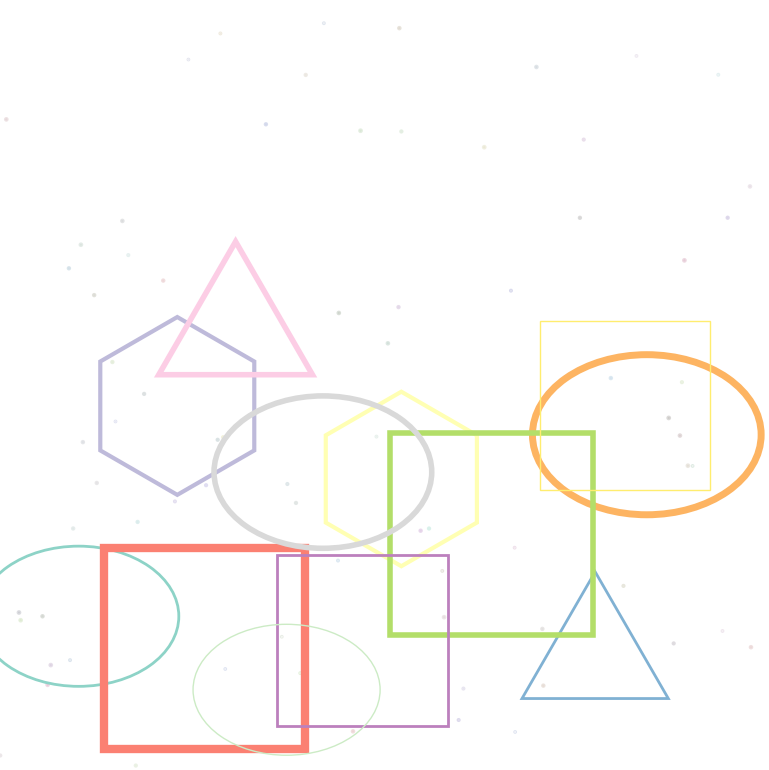[{"shape": "oval", "thickness": 1, "radius": 0.65, "center": [0.102, 0.2]}, {"shape": "hexagon", "thickness": 1.5, "radius": 0.57, "center": [0.521, 0.378]}, {"shape": "hexagon", "thickness": 1.5, "radius": 0.58, "center": [0.23, 0.473]}, {"shape": "square", "thickness": 3, "radius": 0.65, "center": [0.266, 0.157]}, {"shape": "triangle", "thickness": 1, "radius": 0.55, "center": [0.773, 0.148]}, {"shape": "oval", "thickness": 2.5, "radius": 0.74, "center": [0.84, 0.435]}, {"shape": "square", "thickness": 2, "radius": 0.66, "center": [0.639, 0.307]}, {"shape": "triangle", "thickness": 2, "radius": 0.58, "center": [0.306, 0.571]}, {"shape": "oval", "thickness": 2, "radius": 0.71, "center": [0.419, 0.387]}, {"shape": "square", "thickness": 1, "radius": 0.56, "center": [0.471, 0.169]}, {"shape": "oval", "thickness": 0.5, "radius": 0.61, "center": [0.372, 0.104]}, {"shape": "square", "thickness": 0.5, "radius": 0.55, "center": [0.812, 0.473]}]